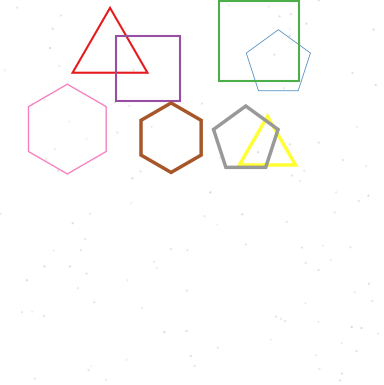[{"shape": "triangle", "thickness": 1.5, "radius": 0.56, "center": [0.286, 0.867]}, {"shape": "pentagon", "thickness": 0.5, "radius": 0.44, "center": [0.723, 0.835]}, {"shape": "square", "thickness": 1.5, "radius": 0.52, "center": [0.672, 0.894]}, {"shape": "square", "thickness": 1.5, "radius": 0.42, "center": [0.384, 0.823]}, {"shape": "triangle", "thickness": 2.5, "radius": 0.42, "center": [0.695, 0.614]}, {"shape": "hexagon", "thickness": 2.5, "radius": 0.45, "center": [0.444, 0.642]}, {"shape": "hexagon", "thickness": 1, "radius": 0.58, "center": [0.175, 0.665]}, {"shape": "pentagon", "thickness": 2.5, "radius": 0.44, "center": [0.638, 0.637]}]